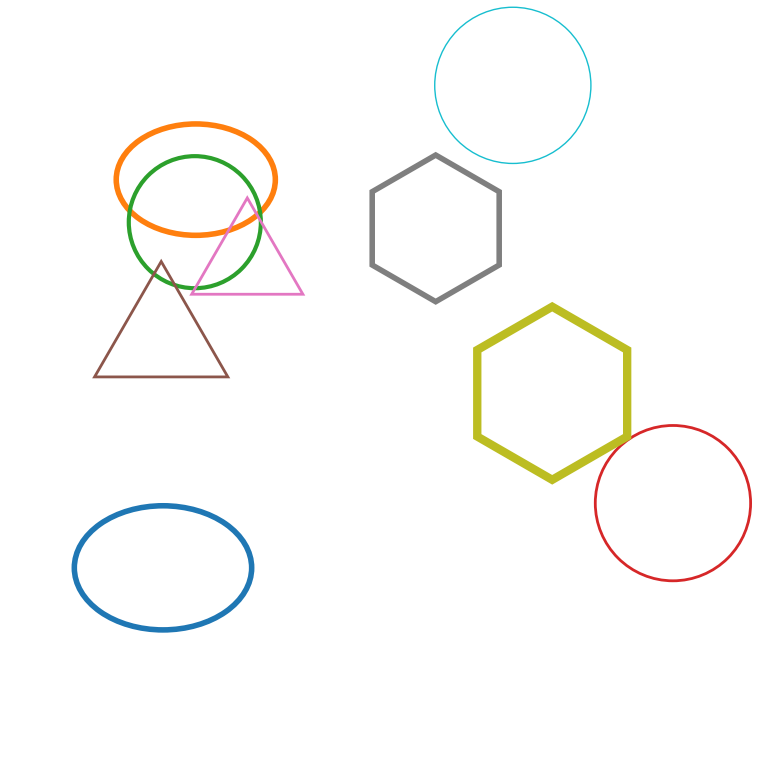[{"shape": "oval", "thickness": 2, "radius": 0.58, "center": [0.212, 0.263]}, {"shape": "oval", "thickness": 2, "radius": 0.52, "center": [0.254, 0.767]}, {"shape": "circle", "thickness": 1.5, "radius": 0.43, "center": [0.253, 0.711]}, {"shape": "circle", "thickness": 1, "radius": 0.5, "center": [0.874, 0.347]}, {"shape": "triangle", "thickness": 1, "radius": 0.5, "center": [0.209, 0.56]}, {"shape": "triangle", "thickness": 1, "radius": 0.42, "center": [0.321, 0.66]}, {"shape": "hexagon", "thickness": 2, "radius": 0.48, "center": [0.566, 0.703]}, {"shape": "hexagon", "thickness": 3, "radius": 0.56, "center": [0.717, 0.489]}, {"shape": "circle", "thickness": 0.5, "radius": 0.51, "center": [0.666, 0.889]}]